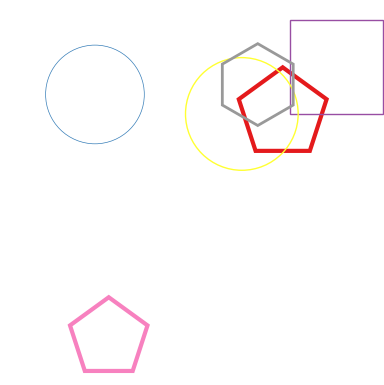[{"shape": "pentagon", "thickness": 3, "radius": 0.6, "center": [0.734, 0.705]}, {"shape": "circle", "thickness": 0.5, "radius": 0.64, "center": [0.247, 0.755]}, {"shape": "square", "thickness": 1, "radius": 0.61, "center": [0.874, 0.826]}, {"shape": "circle", "thickness": 1, "radius": 0.73, "center": [0.628, 0.704]}, {"shape": "pentagon", "thickness": 3, "radius": 0.53, "center": [0.282, 0.122]}, {"shape": "hexagon", "thickness": 2, "radius": 0.53, "center": [0.67, 0.78]}]